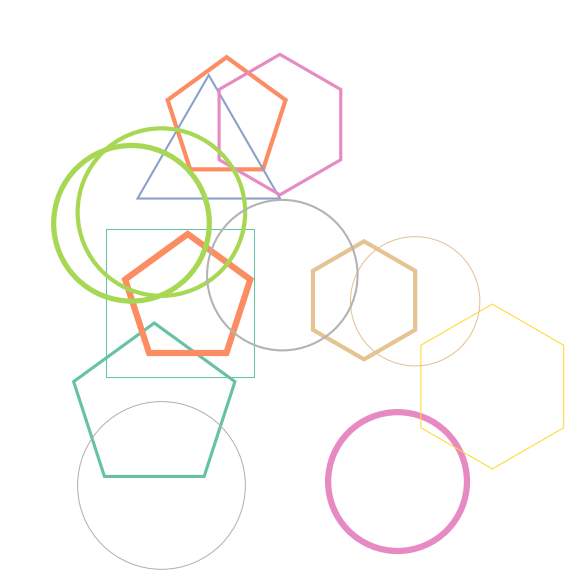[{"shape": "square", "thickness": 0.5, "radius": 0.64, "center": [0.312, 0.474]}, {"shape": "pentagon", "thickness": 1.5, "radius": 0.73, "center": [0.267, 0.293]}, {"shape": "pentagon", "thickness": 3, "radius": 0.57, "center": [0.325, 0.48]}, {"shape": "pentagon", "thickness": 2, "radius": 0.54, "center": [0.392, 0.793]}, {"shape": "triangle", "thickness": 1, "radius": 0.71, "center": [0.362, 0.727]}, {"shape": "circle", "thickness": 3, "radius": 0.6, "center": [0.688, 0.165]}, {"shape": "hexagon", "thickness": 1.5, "radius": 0.61, "center": [0.485, 0.783]}, {"shape": "circle", "thickness": 2.5, "radius": 0.67, "center": [0.228, 0.612]}, {"shape": "circle", "thickness": 2, "radius": 0.73, "center": [0.279, 0.632]}, {"shape": "hexagon", "thickness": 0.5, "radius": 0.71, "center": [0.852, 0.33]}, {"shape": "circle", "thickness": 0.5, "radius": 0.56, "center": [0.719, 0.477]}, {"shape": "hexagon", "thickness": 2, "radius": 0.51, "center": [0.63, 0.479]}, {"shape": "circle", "thickness": 0.5, "radius": 0.73, "center": [0.28, 0.159]}, {"shape": "circle", "thickness": 1, "radius": 0.65, "center": [0.489, 0.523]}]